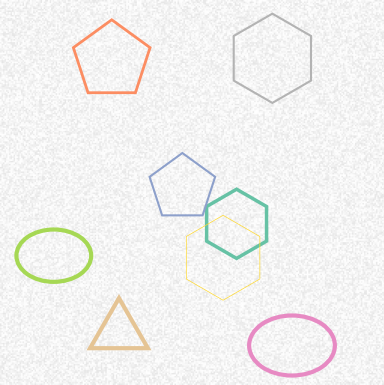[{"shape": "hexagon", "thickness": 2.5, "radius": 0.45, "center": [0.615, 0.419]}, {"shape": "pentagon", "thickness": 2, "radius": 0.52, "center": [0.29, 0.844]}, {"shape": "pentagon", "thickness": 1.5, "radius": 0.45, "center": [0.474, 0.513]}, {"shape": "oval", "thickness": 3, "radius": 0.56, "center": [0.758, 0.103]}, {"shape": "oval", "thickness": 3, "radius": 0.49, "center": [0.14, 0.336]}, {"shape": "hexagon", "thickness": 0.5, "radius": 0.55, "center": [0.579, 0.33]}, {"shape": "triangle", "thickness": 3, "radius": 0.43, "center": [0.309, 0.139]}, {"shape": "hexagon", "thickness": 1.5, "radius": 0.58, "center": [0.707, 0.849]}]